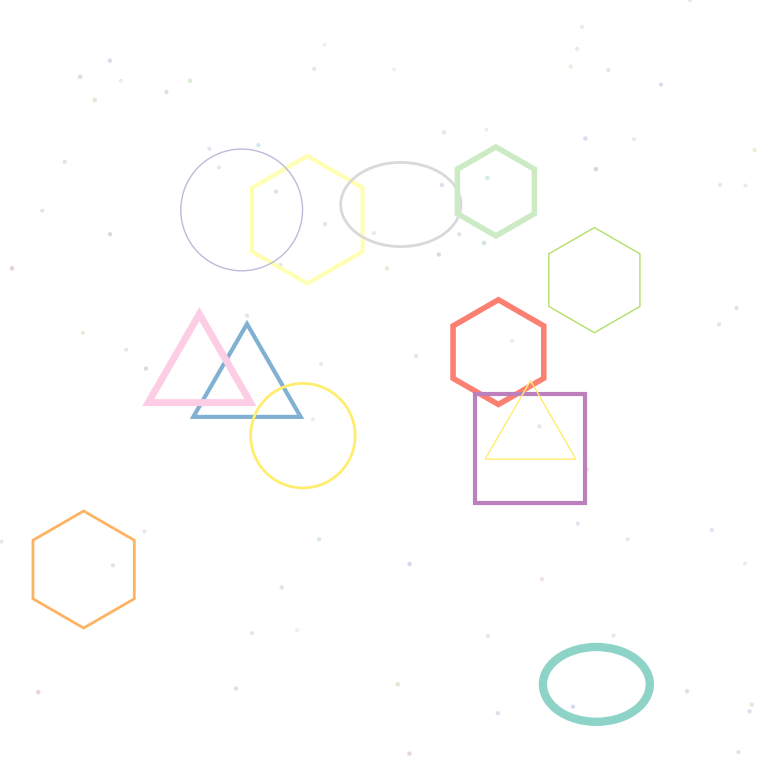[{"shape": "oval", "thickness": 3, "radius": 0.35, "center": [0.775, 0.111]}, {"shape": "hexagon", "thickness": 1.5, "radius": 0.41, "center": [0.399, 0.715]}, {"shape": "circle", "thickness": 0.5, "radius": 0.4, "center": [0.314, 0.727]}, {"shape": "hexagon", "thickness": 2, "radius": 0.34, "center": [0.647, 0.543]}, {"shape": "triangle", "thickness": 1.5, "radius": 0.4, "center": [0.321, 0.499]}, {"shape": "hexagon", "thickness": 1, "radius": 0.38, "center": [0.109, 0.26]}, {"shape": "hexagon", "thickness": 0.5, "radius": 0.34, "center": [0.772, 0.636]}, {"shape": "triangle", "thickness": 2.5, "radius": 0.38, "center": [0.259, 0.515]}, {"shape": "oval", "thickness": 1, "radius": 0.39, "center": [0.521, 0.734]}, {"shape": "square", "thickness": 1.5, "radius": 0.36, "center": [0.689, 0.417]}, {"shape": "hexagon", "thickness": 2, "radius": 0.29, "center": [0.644, 0.751]}, {"shape": "circle", "thickness": 1, "radius": 0.34, "center": [0.393, 0.434]}, {"shape": "triangle", "thickness": 0.5, "radius": 0.34, "center": [0.689, 0.438]}]